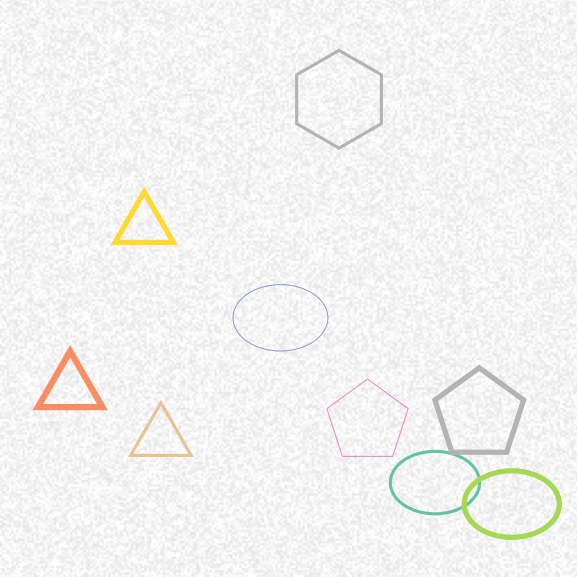[{"shape": "oval", "thickness": 1.5, "radius": 0.39, "center": [0.753, 0.163]}, {"shape": "triangle", "thickness": 3, "radius": 0.32, "center": [0.122, 0.326]}, {"shape": "oval", "thickness": 0.5, "radius": 0.41, "center": [0.486, 0.449]}, {"shape": "pentagon", "thickness": 0.5, "radius": 0.37, "center": [0.636, 0.269]}, {"shape": "oval", "thickness": 2.5, "radius": 0.41, "center": [0.886, 0.126]}, {"shape": "triangle", "thickness": 2.5, "radius": 0.29, "center": [0.25, 0.609]}, {"shape": "triangle", "thickness": 1.5, "radius": 0.3, "center": [0.279, 0.241]}, {"shape": "hexagon", "thickness": 1.5, "radius": 0.42, "center": [0.587, 0.827]}, {"shape": "pentagon", "thickness": 2.5, "radius": 0.4, "center": [0.83, 0.281]}]